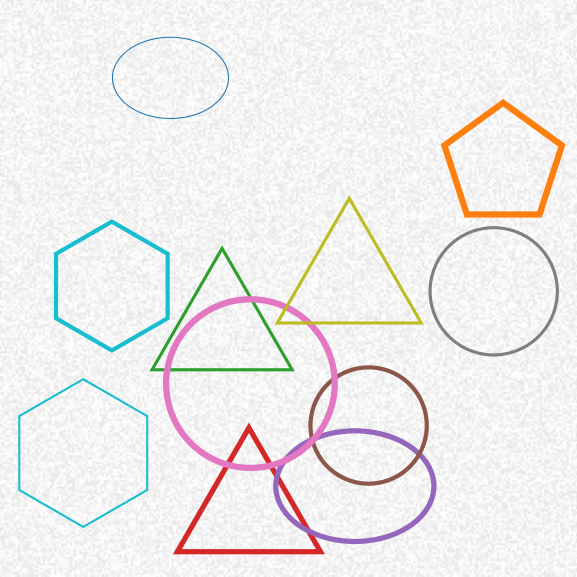[{"shape": "oval", "thickness": 0.5, "radius": 0.5, "center": [0.295, 0.864]}, {"shape": "pentagon", "thickness": 3, "radius": 0.53, "center": [0.871, 0.714]}, {"shape": "triangle", "thickness": 1.5, "radius": 0.7, "center": [0.385, 0.429]}, {"shape": "triangle", "thickness": 2.5, "radius": 0.72, "center": [0.431, 0.115]}, {"shape": "oval", "thickness": 2.5, "radius": 0.68, "center": [0.614, 0.157]}, {"shape": "circle", "thickness": 2, "radius": 0.5, "center": [0.638, 0.262]}, {"shape": "circle", "thickness": 3, "radius": 0.73, "center": [0.434, 0.335]}, {"shape": "circle", "thickness": 1.5, "radius": 0.55, "center": [0.855, 0.495]}, {"shape": "triangle", "thickness": 1.5, "radius": 0.72, "center": [0.605, 0.512]}, {"shape": "hexagon", "thickness": 2, "radius": 0.56, "center": [0.194, 0.504]}, {"shape": "hexagon", "thickness": 1, "radius": 0.64, "center": [0.144, 0.215]}]